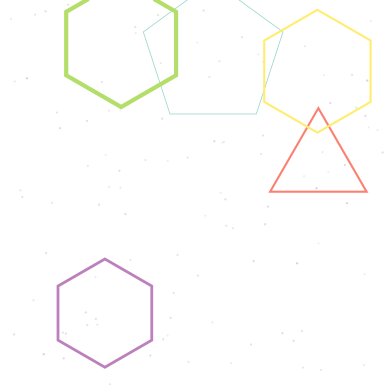[{"shape": "pentagon", "thickness": 0.5, "radius": 0.95, "center": [0.554, 0.858]}, {"shape": "triangle", "thickness": 1.5, "radius": 0.72, "center": [0.827, 0.574]}, {"shape": "hexagon", "thickness": 3, "radius": 0.82, "center": [0.315, 0.887]}, {"shape": "hexagon", "thickness": 2, "radius": 0.7, "center": [0.272, 0.187]}, {"shape": "hexagon", "thickness": 1.5, "radius": 0.8, "center": [0.824, 0.815]}]